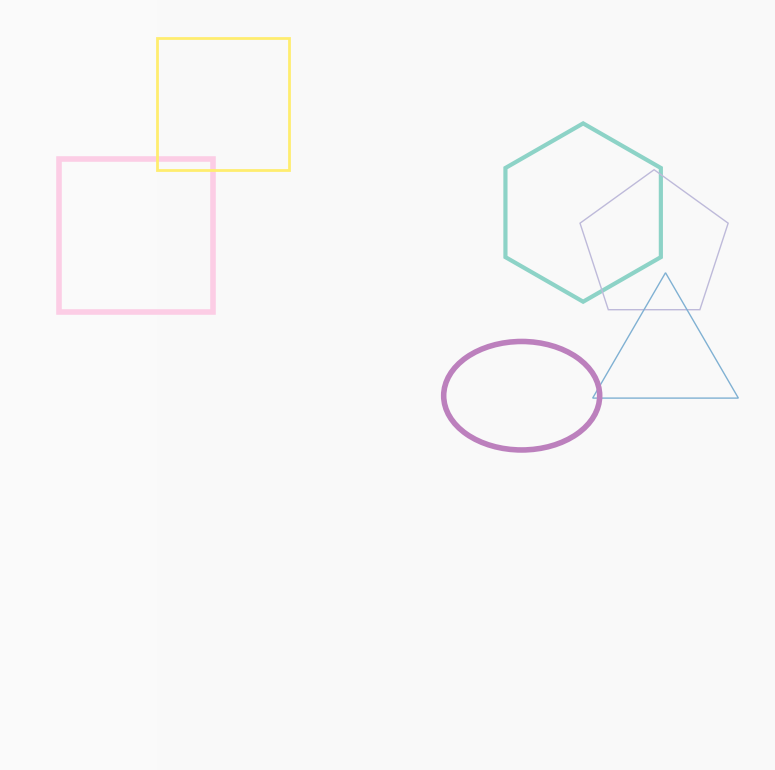[{"shape": "hexagon", "thickness": 1.5, "radius": 0.58, "center": [0.752, 0.724]}, {"shape": "pentagon", "thickness": 0.5, "radius": 0.5, "center": [0.844, 0.679]}, {"shape": "triangle", "thickness": 0.5, "radius": 0.54, "center": [0.859, 0.537]}, {"shape": "square", "thickness": 2, "radius": 0.5, "center": [0.175, 0.694]}, {"shape": "oval", "thickness": 2, "radius": 0.5, "center": [0.673, 0.486]}, {"shape": "square", "thickness": 1, "radius": 0.43, "center": [0.288, 0.865]}]